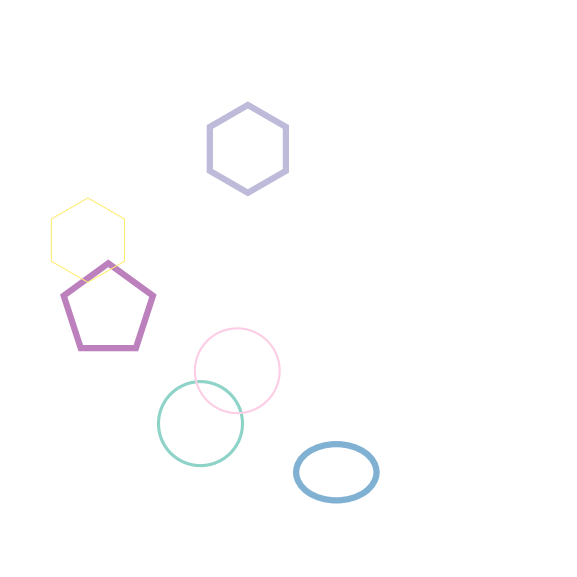[{"shape": "circle", "thickness": 1.5, "radius": 0.36, "center": [0.347, 0.266]}, {"shape": "hexagon", "thickness": 3, "radius": 0.38, "center": [0.429, 0.741]}, {"shape": "oval", "thickness": 3, "radius": 0.35, "center": [0.582, 0.181]}, {"shape": "circle", "thickness": 1, "radius": 0.37, "center": [0.411, 0.357]}, {"shape": "pentagon", "thickness": 3, "radius": 0.41, "center": [0.188, 0.462]}, {"shape": "hexagon", "thickness": 0.5, "radius": 0.37, "center": [0.152, 0.583]}]